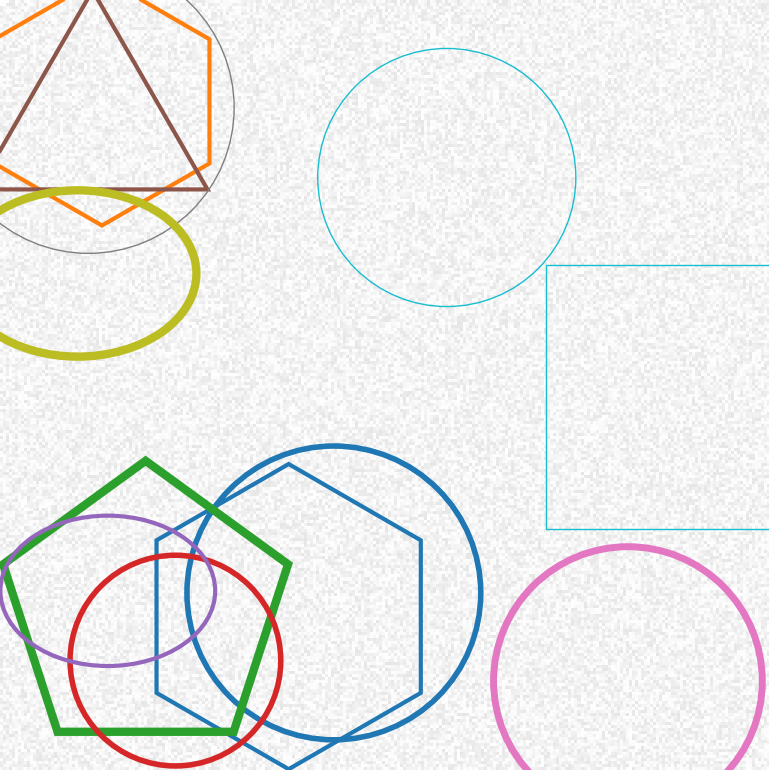[{"shape": "hexagon", "thickness": 1.5, "radius": 0.99, "center": [0.375, 0.199]}, {"shape": "circle", "thickness": 2, "radius": 0.95, "center": [0.434, 0.23]}, {"shape": "hexagon", "thickness": 1.5, "radius": 0.81, "center": [0.132, 0.868]}, {"shape": "pentagon", "thickness": 3, "radius": 0.97, "center": [0.189, 0.207]}, {"shape": "circle", "thickness": 2, "radius": 0.68, "center": [0.228, 0.142]}, {"shape": "oval", "thickness": 1.5, "radius": 0.7, "center": [0.14, 0.233]}, {"shape": "triangle", "thickness": 1.5, "radius": 0.86, "center": [0.12, 0.84]}, {"shape": "circle", "thickness": 2.5, "radius": 0.87, "center": [0.816, 0.115]}, {"shape": "circle", "thickness": 0.5, "radius": 0.95, "center": [0.115, 0.86]}, {"shape": "oval", "thickness": 3, "radius": 0.77, "center": [0.101, 0.645]}, {"shape": "square", "thickness": 0.5, "radius": 0.86, "center": [0.88, 0.485]}, {"shape": "circle", "thickness": 0.5, "radius": 0.84, "center": [0.58, 0.769]}]